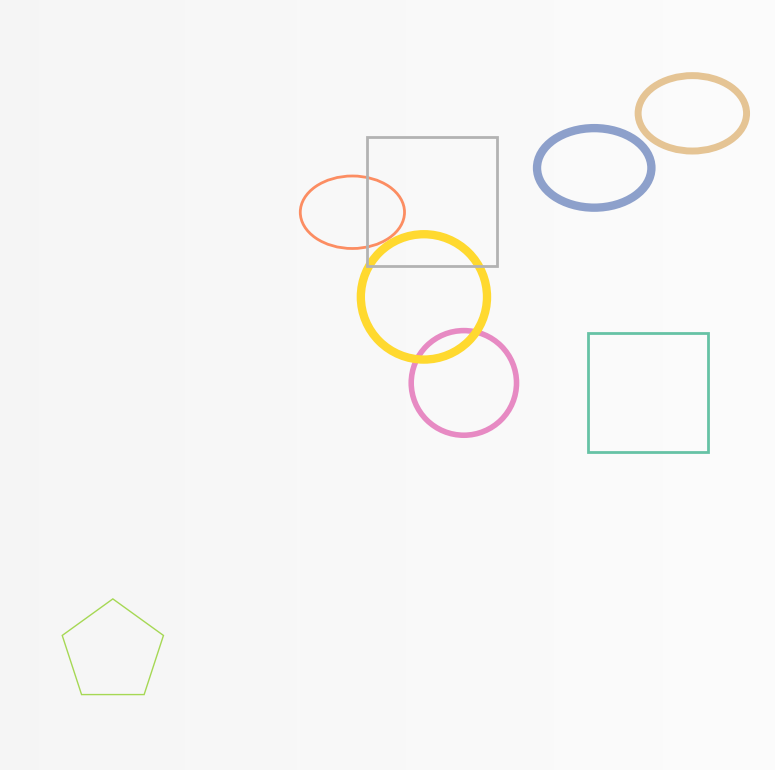[{"shape": "square", "thickness": 1, "radius": 0.39, "center": [0.836, 0.49]}, {"shape": "oval", "thickness": 1, "radius": 0.34, "center": [0.455, 0.724]}, {"shape": "oval", "thickness": 3, "radius": 0.37, "center": [0.767, 0.782]}, {"shape": "circle", "thickness": 2, "radius": 0.34, "center": [0.599, 0.503]}, {"shape": "pentagon", "thickness": 0.5, "radius": 0.34, "center": [0.146, 0.154]}, {"shape": "circle", "thickness": 3, "radius": 0.41, "center": [0.547, 0.614]}, {"shape": "oval", "thickness": 2.5, "radius": 0.35, "center": [0.893, 0.853]}, {"shape": "square", "thickness": 1, "radius": 0.42, "center": [0.558, 0.738]}]